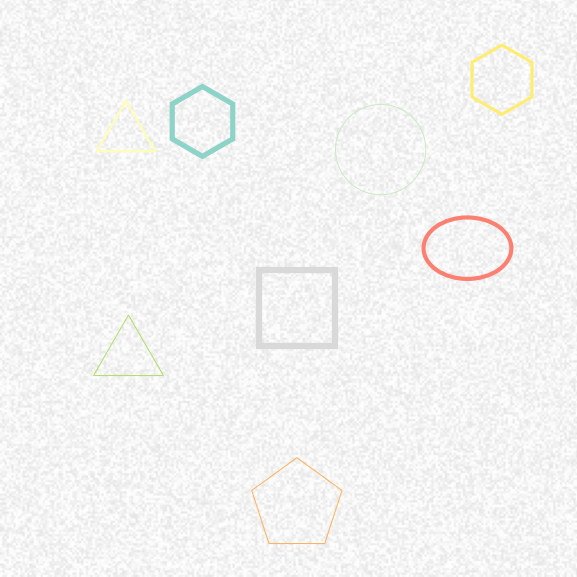[{"shape": "hexagon", "thickness": 2.5, "radius": 0.3, "center": [0.351, 0.789]}, {"shape": "triangle", "thickness": 1, "radius": 0.29, "center": [0.218, 0.766]}, {"shape": "oval", "thickness": 2, "radius": 0.38, "center": [0.809, 0.569]}, {"shape": "pentagon", "thickness": 0.5, "radius": 0.41, "center": [0.514, 0.124]}, {"shape": "triangle", "thickness": 0.5, "radius": 0.35, "center": [0.222, 0.384]}, {"shape": "square", "thickness": 3, "radius": 0.33, "center": [0.514, 0.466]}, {"shape": "circle", "thickness": 0.5, "radius": 0.39, "center": [0.659, 0.74]}, {"shape": "hexagon", "thickness": 1.5, "radius": 0.3, "center": [0.869, 0.861]}]